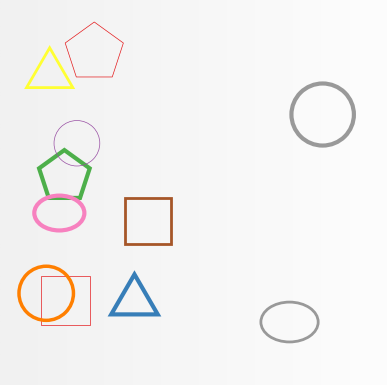[{"shape": "pentagon", "thickness": 0.5, "radius": 0.39, "center": [0.243, 0.864]}, {"shape": "square", "thickness": 0.5, "radius": 0.32, "center": [0.168, 0.219]}, {"shape": "triangle", "thickness": 3, "radius": 0.35, "center": [0.347, 0.218]}, {"shape": "pentagon", "thickness": 3, "radius": 0.34, "center": [0.166, 0.541]}, {"shape": "circle", "thickness": 0.5, "radius": 0.3, "center": [0.198, 0.628]}, {"shape": "circle", "thickness": 2.5, "radius": 0.35, "center": [0.119, 0.238]}, {"shape": "triangle", "thickness": 2, "radius": 0.34, "center": [0.128, 0.807]}, {"shape": "square", "thickness": 2, "radius": 0.3, "center": [0.381, 0.426]}, {"shape": "oval", "thickness": 3, "radius": 0.32, "center": [0.153, 0.447]}, {"shape": "circle", "thickness": 3, "radius": 0.4, "center": [0.833, 0.703]}, {"shape": "oval", "thickness": 2, "radius": 0.37, "center": [0.747, 0.164]}]